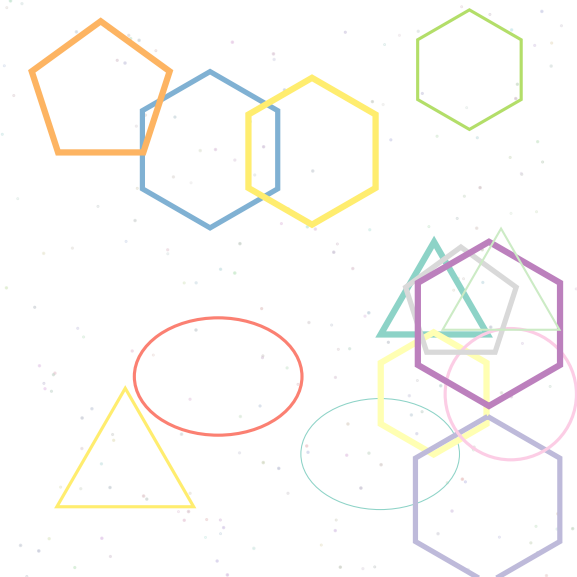[{"shape": "oval", "thickness": 0.5, "radius": 0.69, "center": [0.658, 0.213]}, {"shape": "triangle", "thickness": 3, "radius": 0.53, "center": [0.752, 0.473]}, {"shape": "hexagon", "thickness": 3, "radius": 0.53, "center": [0.751, 0.318]}, {"shape": "hexagon", "thickness": 2.5, "radius": 0.72, "center": [0.844, 0.134]}, {"shape": "oval", "thickness": 1.5, "radius": 0.73, "center": [0.378, 0.347]}, {"shape": "hexagon", "thickness": 2.5, "radius": 0.68, "center": [0.364, 0.74]}, {"shape": "pentagon", "thickness": 3, "radius": 0.63, "center": [0.174, 0.837]}, {"shape": "hexagon", "thickness": 1.5, "radius": 0.52, "center": [0.813, 0.879]}, {"shape": "circle", "thickness": 1.5, "radius": 0.57, "center": [0.884, 0.317]}, {"shape": "pentagon", "thickness": 2.5, "radius": 0.5, "center": [0.798, 0.471]}, {"shape": "hexagon", "thickness": 3, "radius": 0.71, "center": [0.847, 0.438]}, {"shape": "triangle", "thickness": 1, "radius": 0.58, "center": [0.868, 0.487]}, {"shape": "triangle", "thickness": 1.5, "radius": 0.68, "center": [0.217, 0.19]}, {"shape": "hexagon", "thickness": 3, "radius": 0.64, "center": [0.54, 0.737]}]